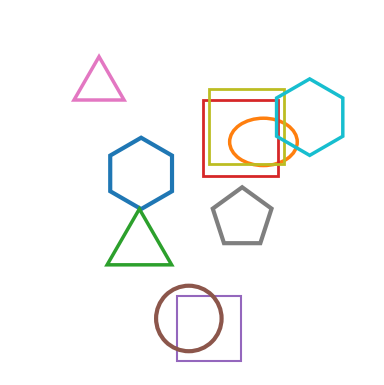[{"shape": "hexagon", "thickness": 3, "radius": 0.46, "center": [0.367, 0.55]}, {"shape": "oval", "thickness": 2.5, "radius": 0.44, "center": [0.684, 0.631]}, {"shape": "triangle", "thickness": 2.5, "radius": 0.48, "center": [0.362, 0.361]}, {"shape": "square", "thickness": 2, "radius": 0.49, "center": [0.625, 0.641]}, {"shape": "square", "thickness": 1.5, "radius": 0.42, "center": [0.543, 0.146]}, {"shape": "circle", "thickness": 3, "radius": 0.43, "center": [0.49, 0.173]}, {"shape": "triangle", "thickness": 2.5, "radius": 0.38, "center": [0.257, 0.778]}, {"shape": "pentagon", "thickness": 3, "radius": 0.4, "center": [0.629, 0.433]}, {"shape": "square", "thickness": 2, "radius": 0.49, "center": [0.641, 0.671]}, {"shape": "hexagon", "thickness": 2.5, "radius": 0.5, "center": [0.804, 0.696]}]